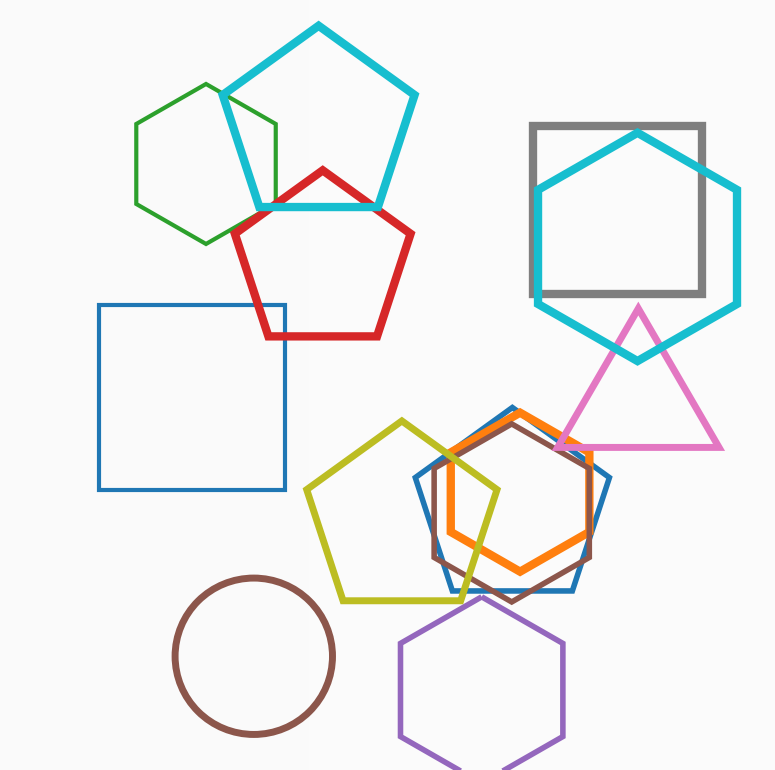[{"shape": "square", "thickness": 1.5, "radius": 0.6, "center": [0.248, 0.484]}, {"shape": "pentagon", "thickness": 2, "radius": 0.66, "center": [0.661, 0.339]}, {"shape": "hexagon", "thickness": 3, "radius": 0.52, "center": [0.671, 0.361]}, {"shape": "hexagon", "thickness": 1.5, "radius": 0.52, "center": [0.266, 0.787]}, {"shape": "pentagon", "thickness": 3, "radius": 0.6, "center": [0.416, 0.66]}, {"shape": "hexagon", "thickness": 2, "radius": 0.6, "center": [0.622, 0.104]}, {"shape": "hexagon", "thickness": 2, "radius": 0.58, "center": [0.66, 0.334]}, {"shape": "circle", "thickness": 2.5, "radius": 0.51, "center": [0.327, 0.148]}, {"shape": "triangle", "thickness": 2.5, "radius": 0.6, "center": [0.824, 0.479]}, {"shape": "square", "thickness": 3, "radius": 0.54, "center": [0.797, 0.727]}, {"shape": "pentagon", "thickness": 2.5, "radius": 0.65, "center": [0.519, 0.324]}, {"shape": "pentagon", "thickness": 3, "radius": 0.65, "center": [0.411, 0.836]}, {"shape": "hexagon", "thickness": 3, "radius": 0.74, "center": [0.823, 0.679]}]